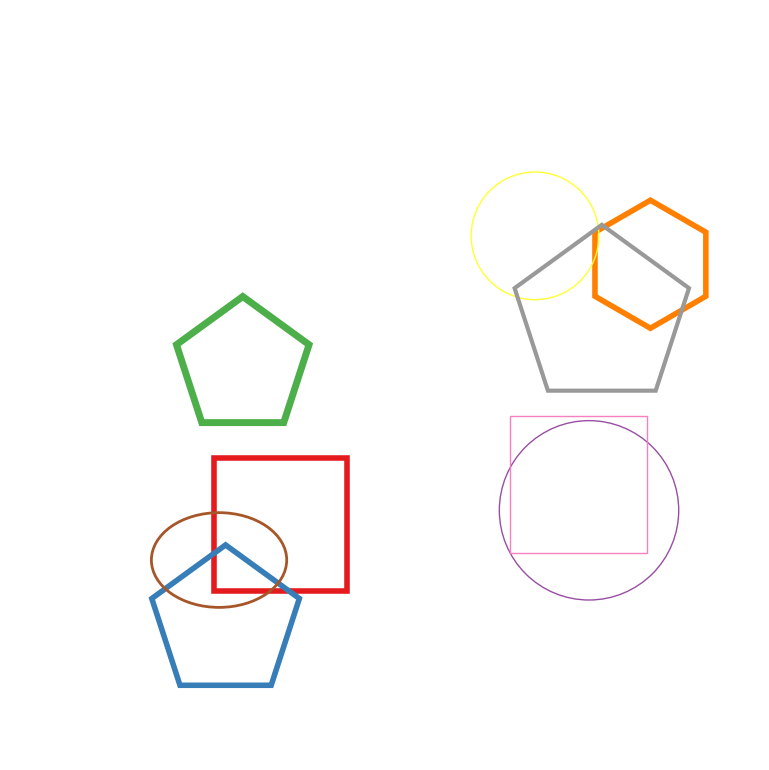[{"shape": "square", "thickness": 2, "radius": 0.43, "center": [0.364, 0.319]}, {"shape": "pentagon", "thickness": 2, "radius": 0.5, "center": [0.293, 0.192]}, {"shape": "pentagon", "thickness": 2.5, "radius": 0.45, "center": [0.315, 0.524]}, {"shape": "circle", "thickness": 0.5, "radius": 0.58, "center": [0.765, 0.337]}, {"shape": "hexagon", "thickness": 2, "radius": 0.42, "center": [0.845, 0.657]}, {"shape": "circle", "thickness": 0.5, "radius": 0.41, "center": [0.695, 0.694]}, {"shape": "oval", "thickness": 1, "radius": 0.44, "center": [0.284, 0.273]}, {"shape": "square", "thickness": 0.5, "radius": 0.44, "center": [0.751, 0.371]}, {"shape": "pentagon", "thickness": 1.5, "radius": 0.6, "center": [0.782, 0.589]}]